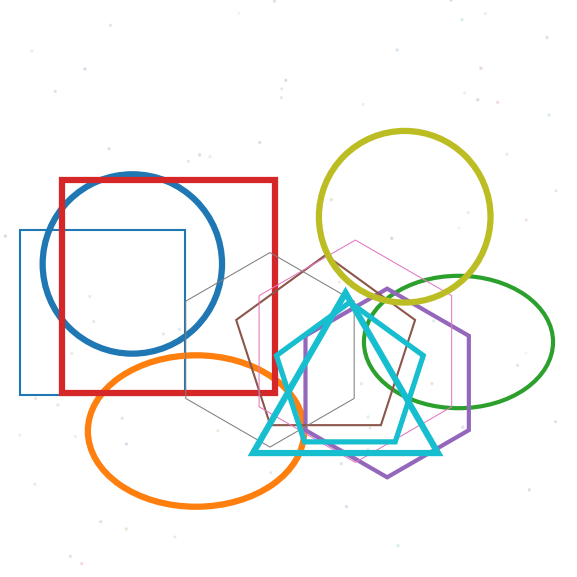[{"shape": "square", "thickness": 1, "radius": 0.72, "center": [0.178, 0.458]}, {"shape": "circle", "thickness": 3, "radius": 0.78, "center": [0.229, 0.542]}, {"shape": "oval", "thickness": 3, "radius": 0.94, "center": [0.339, 0.253]}, {"shape": "oval", "thickness": 2, "radius": 0.82, "center": [0.794, 0.407]}, {"shape": "square", "thickness": 3, "radius": 0.92, "center": [0.292, 0.503]}, {"shape": "hexagon", "thickness": 2, "radius": 0.82, "center": [0.67, 0.336]}, {"shape": "pentagon", "thickness": 1, "radius": 0.81, "center": [0.564, 0.395]}, {"shape": "hexagon", "thickness": 0.5, "radius": 0.96, "center": [0.615, 0.391]}, {"shape": "hexagon", "thickness": 0.5, "radius": 0.84, "center": [0.467, 0.393]}, {"shape": "circle", "thickness": 3, "radius": 0.74, "center": [0.701, 0.624]}, {"shape": "pentagon", "thickness": 2.5, "radius": 0.67, "center": [0.606, 0.342]}, {"shape": "triangle", "thickness": 3, "radius": 0.92, "center": [0.598, 0.307]}]